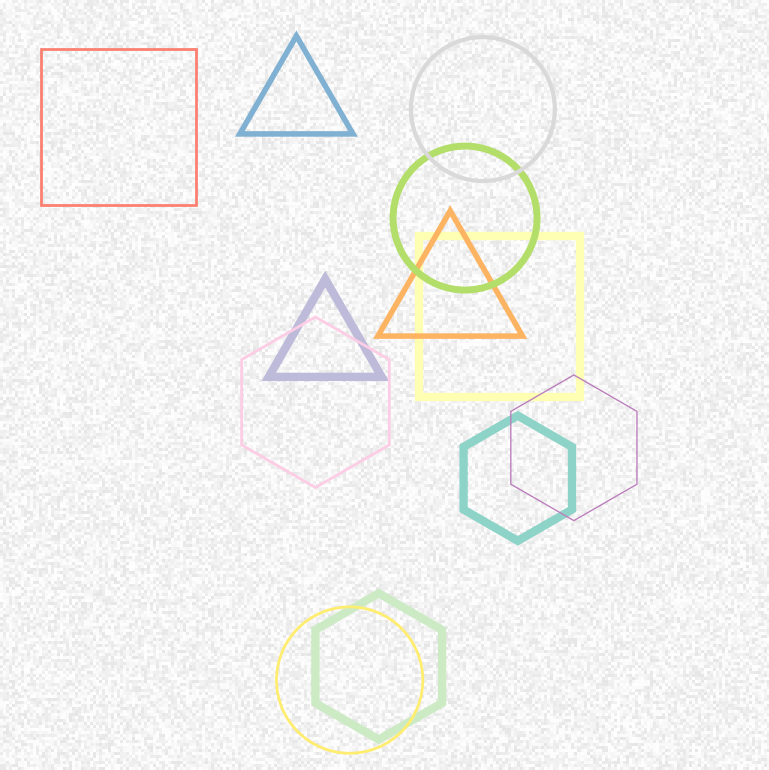[{"shape": "hexagon", "thickness": 3, "radius": 0.41, "center": [0.672, 0.379]}, {"shape": "square", "thickness": 3, "radius": 0.52, "center": [0.648, 0.589]}, {"shape": "triangle", "thickness": 3, "radius": 0.42, "center": [0.422, 0.553]}, {"shape": "square", "thickness": 1, "radius": 0.5, "center": [0.154, 0.835]}, {"shape": "triangle", "thickness": 2, "radius": 0.42, "center": [0.385, 0.868]}, {"shape": "triangle", "thickness": 2, "radius": 0.54, "center": [0.585, 0.618]}, {"shape": "circle", "thickness": 2.5, "radius": 0.47, "center": [0.604, 0.717]}, {"shape": "hexagon", "thickness": 1, "radius": 0.55, "center": [0.41, 0.478]}, {"shape": "circle", "thickness": 1.5, "radius": 0.47, "center": [0.627, 0.858]}, {"shape": "hexagon", "thickness": 0.5, "radius": 0.47, "center": [0.745, 0.418]}, {"shape": "hexagon", "thickness": 3, "radius": 0.47, "center": [0.492, 0.134]}, {"shape": "circle", "thickness": 1, "radius": 0.48, "center": [0.454, 0.117]}]